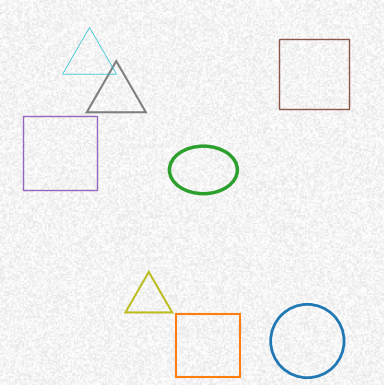[{"shape": "circle", "thickness": 2, "radius": 0.48, "center": [0.798, 0.114]}, {"shape": "square", "thickness": 1.5, "radius": 0.41, "center": [0.54, 0.103]}, {"shape": "oval", "thickness": 2.5, "radius": 0.44, "center": [0.528, 0.559]}, {"shape": "square", "thickness": 1, "radius": 0.48, "center": [0.155, 0.603]}, {"shape": "square", "thickness": 1, "radius": 0.46, "center": [0.815, 0.807]}, {"shape": "triangle", "thickness": 1.5, "radius": 0.44, "center": [0.302, 0.753]}, {"shape": "triangle", "thickness": 1.5, "radius": 0.35, "center": [0.386, 0.224]}, {"shape": "triangle", "thickness": 0.5, "radius": 0.4, "center": [0.233, 0.848]}]